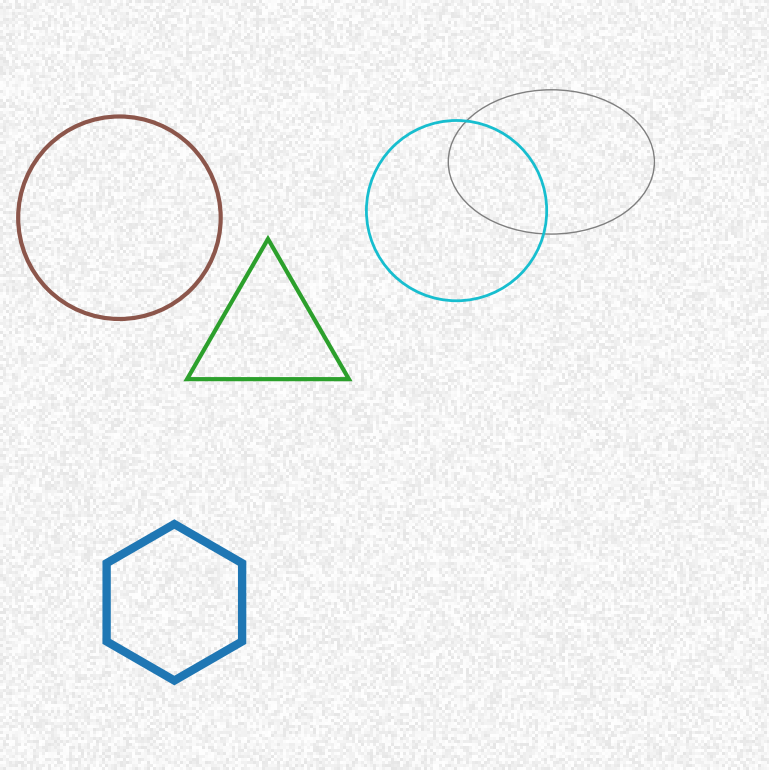[{"shape": "hexagon", "thickness": 3, "radius": 0.51, "center": [0.226, 0.218]}, {"shape": "triangle", "thickness": 1.5, "radius": 0.61, "center": [0.348, 0.568]}, {"shape": "circle", "thickness": 1.5, "radius": 0.66, "center": [0.155, 0.717]}, {"shape": "oval", "thickness": 0.5, "radius": 0.67, "center": [0.716, 0.79]}, {"shape": "circle", "thickness": 1, "radius": 0.59, "center": [0.593, 0.726]}]